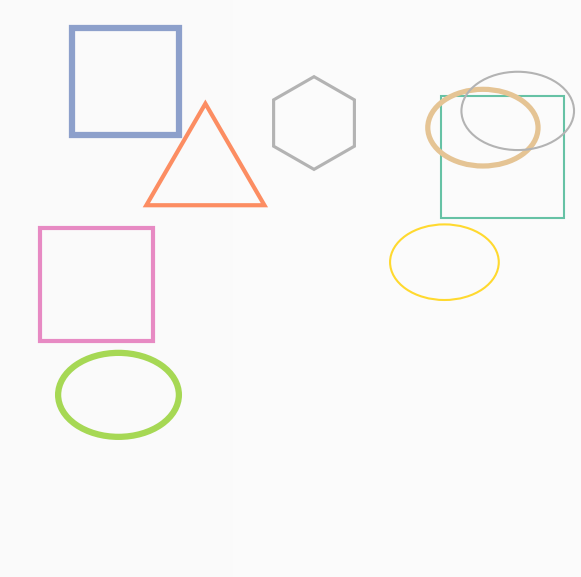[{"shape": "square", "thickness": 1, "radius": 0.53, "center": [0.864, 0.727]}, {"shape": "triangle", "thickness": 2, "radius": 0.59, "center": [0.353, 0.702]}, {"shape": "square", "thickness": 3, "radius": 0.46, "center": [0.216, 0.858]}, {"shape": "square", "thickness": 2, "radius": 0.49, "center": [0.166, 0.506]}, {"shape": "oval", "thickness": 3, "radius": 0.52, "center": [0.204, 0.315]}, {"shape": "oval", "thickness": 1, "radius": 0.47, "center": [0.765, 0.545]}, {"shape": "oval", "thickness": 2.5, "radius": 0.47, "center": [0.831, 0.778]}, {"shape": "hexagon", "thickness": 1.5, "radius": 0.4, "center": [0.54, 0.786]}, {"shape": "oval", "thickness": 1, "radius": 0.48, "center": [0.891, 0.807]}]